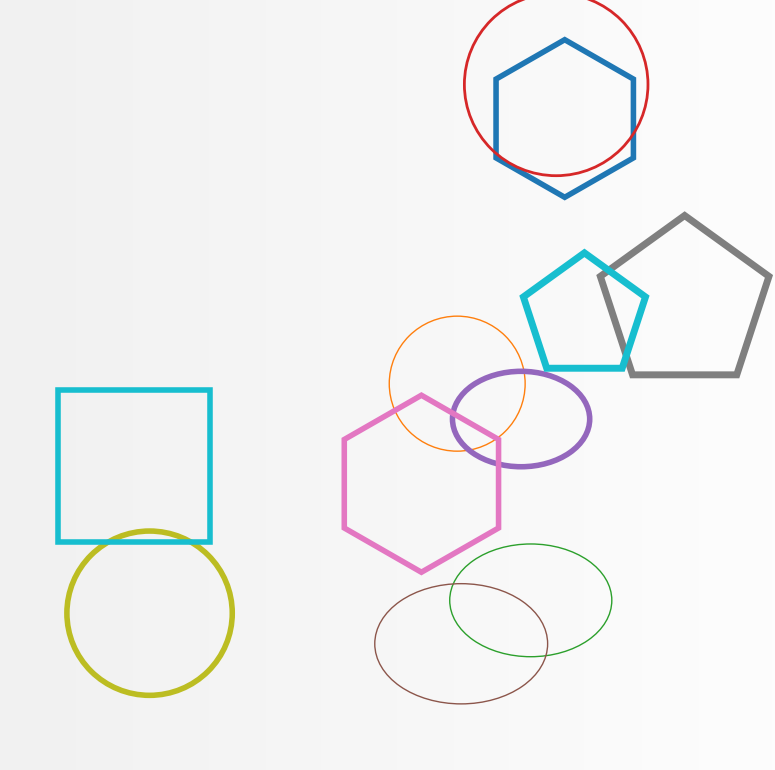[{"shape": "hexagon", "thickness": 2, "radius": 0.51, "center": [0.729, 0.846]}, {"shape": "circle", "thickness": 0.5, "radius": 0.44, "center": [0.59, 0.502]}, {"shape": "oval", "thickness": 0.5, "radius": 0.52, "center": [0.685, 0.22]}, {"shape": "circle", "thickness": 1, "radius": 0.59, "center": [0.718, 0.89]}, {"shape": "oval", "thickness": 2, "radius": 0.44, "center": [0.672, 0.456]}, {"shape": "oval", "thickness": 0.5, "radius": 0.56, "center": [0.595, 0.164]}, {"shape": "hexagon", "thickness": 2, "radius": 0.57, "center": [0.544, 0.372]}, {"shape": "pentagon", "thickness": 2.5, "radius": 0.57, "center": [0.883, 0.606]}, {"shape": "circle", "thickness": 2, "radius": 0.53, "center": [0.193, 0.204]}, {"shape": "pentagon", "thickness": 2.5, "radius": 0.41, "center": [0.754, 0.589]}, {"shape": "square", "thickness": 2, "radius": 0.49, "center": [0.173, 0.395]}]